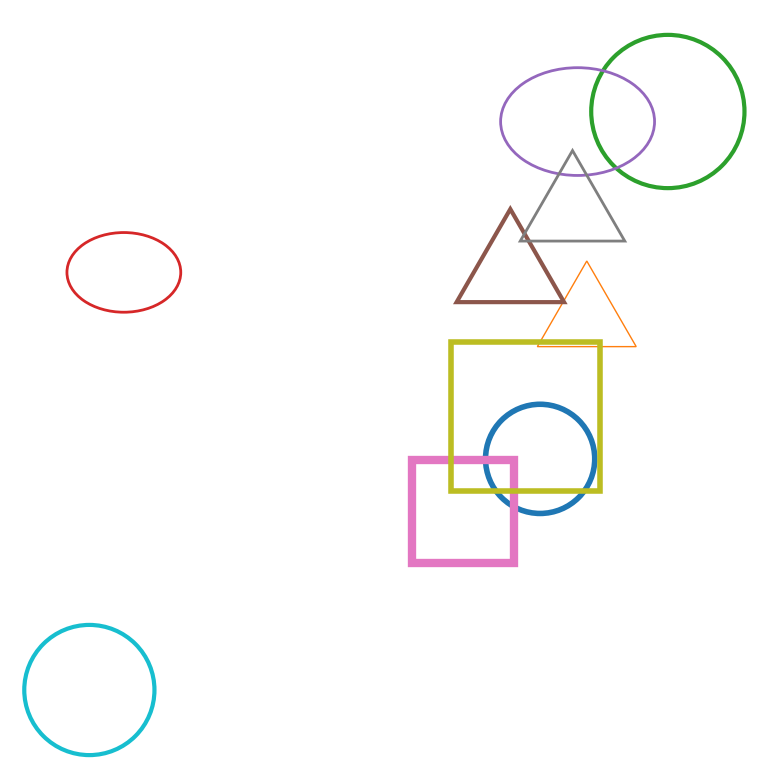[{"shape": "circle", "thickness": 2, "radius": 0.35, "center": [0.701, 0.404]}, {"shape": "triangle", "thickness": 0.5, "radius": 0.37, "center": [0.762, 0.587]}, {"shape": "circle", "thickness": 1.5, "radius": 0.5, "center": [0.867, 0.855]}, {"shape": "oval", "thickness": 1, "radius": 0.37, "center": [0.161, 0.646]}, {"shape": "oval", "thickness": 1, "radius": 0.5, "center": [0.75, 0.842]}, {"shape": "triangle", "thickness": 1.5, "radius": 0.4, "center": [0.663, 0.648]}, {"shape": "square", "thickness": 3, "radius": 0.33, "center": [0.601, 0.336]}, {"shape": "triangle", "thickness": 1, "radius": 0.39, "center": [0.744, 0.726]}, {"shape": "square", "thickness": 2, "radius": 0.48, "center": [0.683, 0.459]}, {"shape": "circle", "thickness": 1.5, "radius": 0.42, "center": [0.116, 0.104]}]